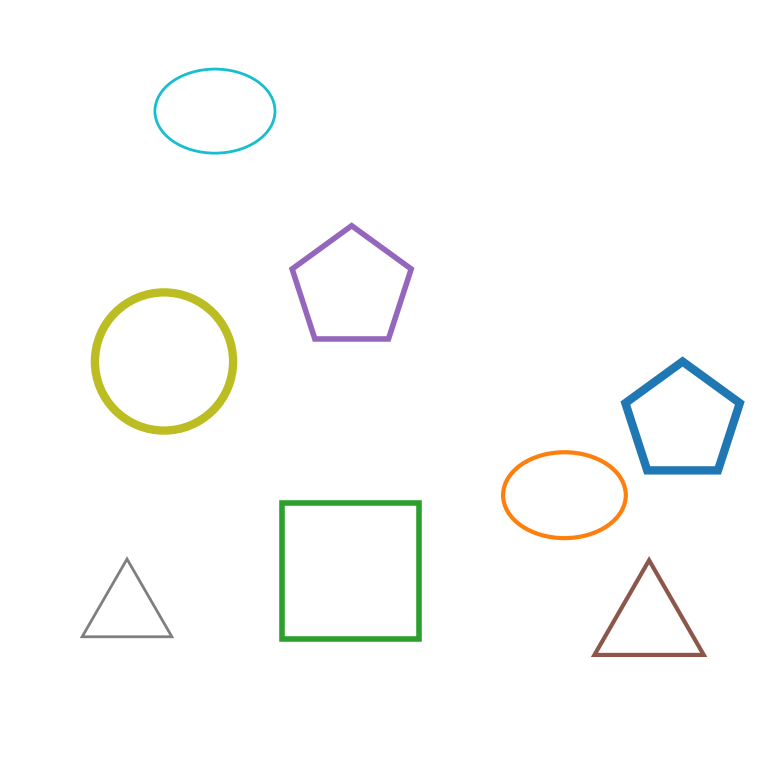[{"shape": "pentagon", "thickness": 3, "radius": 0.39, "center": [0.886, 0.452]}, {"shape": "oval", "thickness": 1.5, "radius": 0.4, "center": [0.733, 0.357]}, {"shape": "square", "thickness": 2, "radius": 0.44, "center": [0.456, 0.258]}, {"shape": "pentagon", "thickness": 2, "radius": 0.41, "center": [0.457, 0.626]}, {"shape": "triangle", "thickness": 1.5, "radius": 0.41, "center": [0.843, 0.19]}, {"shape": "triangle", "thickness": 1, "radius": 0.34, "center": [0.165, 0.207]}, {"shape": "circle", "thickness": 3, "radius": 0.45, "center": [0.213, 0.531]}, {"shape": "oval", "thickness": 1, "radius": 0.39, "center": [0.279, 0.856]}]